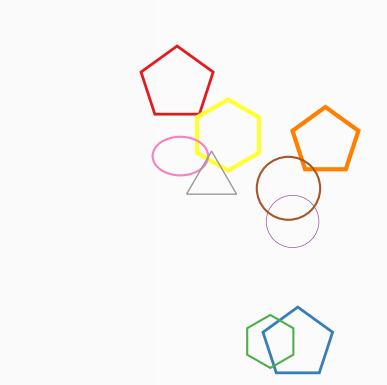[{"shape": "pentagon", "thickness": 2, "radius": 0.49, "center": [0.457, 0.783]}, {"shape": "pentagon", "thickness": 2, "radius": 0.47, "center": [0.768, 0.108]}, {"shape": "hexagon", "thickness": 1.5, "radius": 0.34, "center": [0.698, 0.113]}, {"shape": "circle", "thickness": 0.5, "radius": 0.34, "center": [0.755, 0.425]}, {"shape": "pentagon", "thickness": 3, "radius": 0.45, "center": [0.84, 0.633]}, {"shape": "hexagon", "thickness": 3, "radius": 0.46, "center": [0.588, 0.649]}, {"shape": "circle", "thickness": 1.5, "radius": 0.41, "center": [0.744, 0.511]}, {"shape": "oval", "thickness": 1.5, "radius": 0.36, "center": [0.465, 0.595]}, {"shape": "triangle", "thickness": 1, "radius": 0.37, "center": [0.546, 0.533]}]